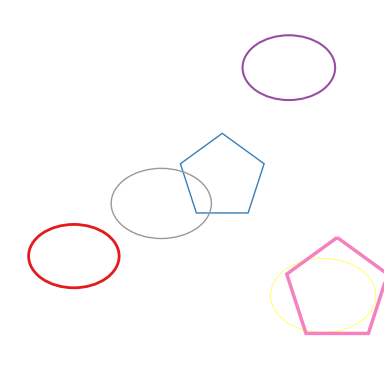[{"shape": "oval", "thickness": 2, "radius": 0.59, "center": [0.192, 0.335]}, {"shape": "pentagon", "thickness": 1, "radius": 0.57, "center": [0.577, 0.539]}, {"shape": "oval", "thickness": 1.5, "radius": 0.6, "center": [0.75, 0.824]}, {"shape": "oval", "thickness": 0.5, "radius": 0.68, "center": [0.839, 0.233]}, {"shape": "pentagon", "thickness": 2.5, "radius": 0.69, "center": [0.876, 0.245]}, {"shape": "oval", "thickness": 1, "radius": 0.65, "center": [0.419, 0.472]}]